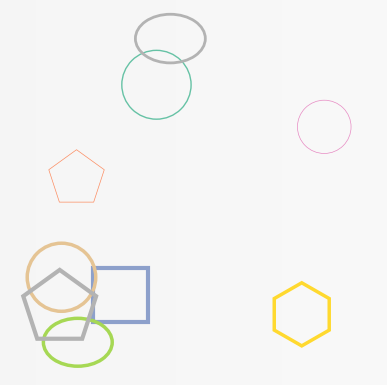[{"shape": "circle", "thickness": 1, "radius": 0.45, "center": [0.404, 0.78]}, {"shape": "pentagon", "thickness": 0.5, "radius": 0.38, "center": [0.197, 0.536]}, {"shape": "square", "thickness": 3, "radius": 0.35, "center": [0.31, 0.233]}, {"shape": "circle", "thickness": 0.5, "radius": 0.35, "center": [0.837, 0.671]}, {"shape": "oval", "thickness": 2.5, "radius": 0.44, "center": [0.201, 0.111]}, {"shape": "hexagon", "thickness": 2.5, "radius": 0.41, "center": [0.779, 0.184]}, {"shape": "circle", "thickness": 2.5, "radius": 0.44, "center": [0.159, 0.28]}, {"shape": "pentagon", "thickness": 3, "radius": 0.49, "center": [0.154, 0.2]}, {"shape": "oval", "thickness": 2, "radius": 0.45, "center": [0.44, 0.9]}]